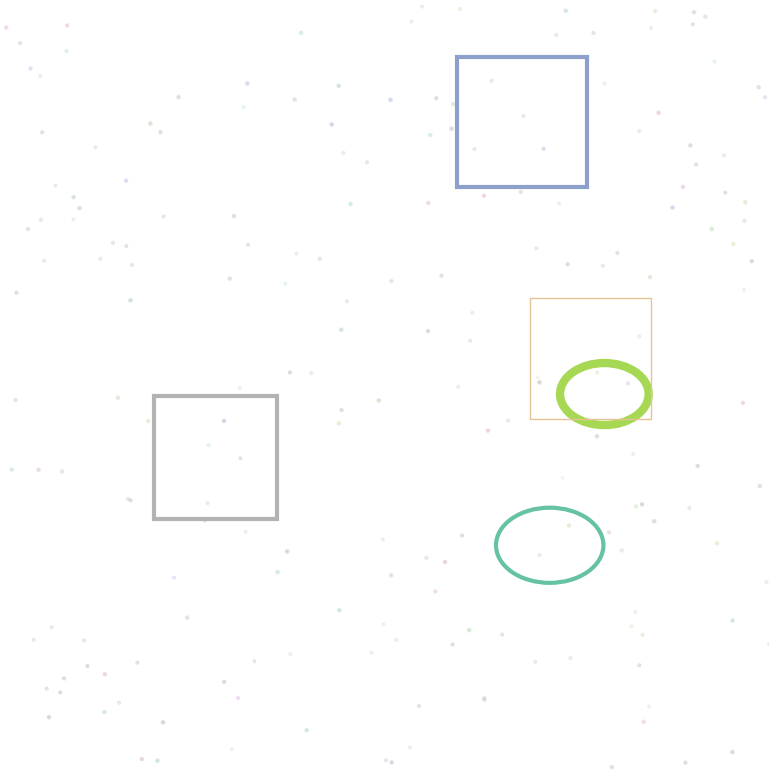[{"shape": "oval", "thickness": 1.5, "radius": 0.35, "center": [0.714, 0.292]}, {"shape": "square", "thickness": 1.5, "radius": 0.42, "center": [0.678, 0.841]}, {"shape": "oval", "thickness": 3, "radius": 0.29, "center": [0.785, 0.488]}, {"shape": "square", "thickness": 0.5, "radius": 0.39, "center": [0.767, 0.535]}, {"shape": "square", "thickness": 1.5, "radius": 0.4, "center": [0.28, 0.406]}]